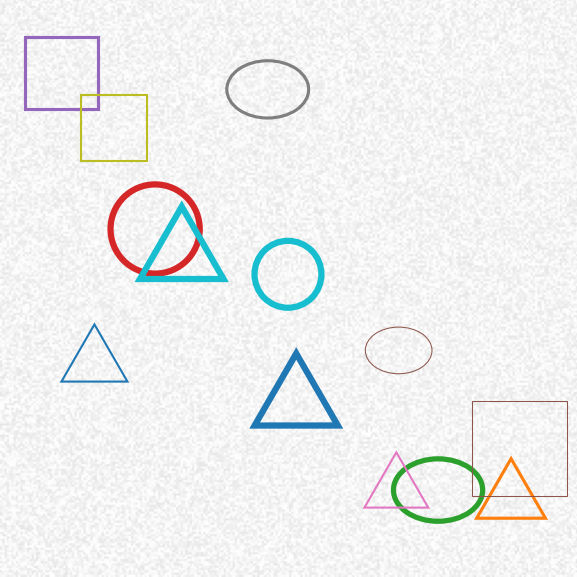[{"shape": "triangle", "thickness": 1, "radius": 0.33, "center": [0.164, 0.371]}, {"shape": "triangle", "thickness": 3, "radius": 0.42, "center": [0.513, 0.304]}, {"shape": "triangle", "thickness": 1.5, "radius": 0.34, "center": [0.885, 0.136]}, {"shape": "oval", "thickness": 2.5, "radius": 0.39, "center": [0.759, 0.151]}, {"shape": "circle", "thickness": 3, "radius": 0.39, "center": [0.269, 0.603]}, {"shape": "square", "thickness": 1.5, "radius": 0.31, "center": [0.107, 0.872]}, {"shape": "oval", "thickness": 0.5, "radius": 0.29, "center": [0.69, 0.392]}, {"shape": "square", "thickness": 0.5, "radius": 0.41, "center": [0.899, 0.222]}, {"shape": "triangle", "thickness": 1, "radius": 0.32, "center": [0.686, 0.152]}, {"shape": "oval", "thickness": 1.5, "radius": 0.35, "center": [0.464, 0.844]}, {"shape": "square", "thickness": 1, "radius": 0.29, "center": [0.197, 0.778]}, {"shape": "circle", "thickness": 3, "radius": 0.29, "center": [0.499, 0.524]}, {"shape": "triangle", "thickness": 3, "radius": 0.42, "center": [0.315, 0.558]}]